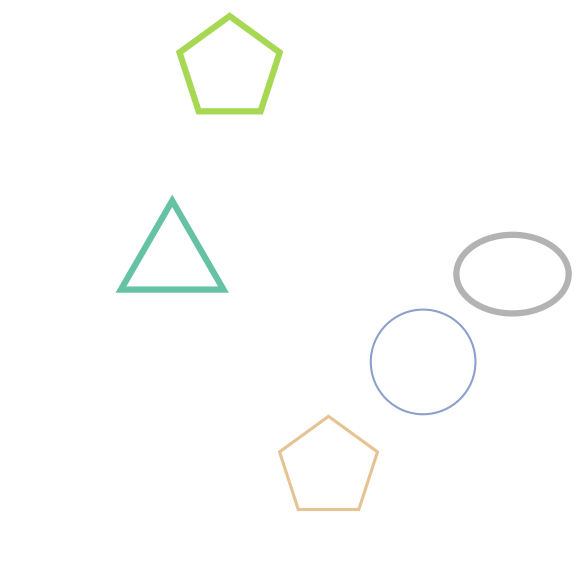[{"shape": "triangle", "thickness": 3, "radius": 0.51, "center": [0.298, 0.549]}, {"shape": "circle", "thickness": 1, "radius": 0.45, "center": [0.733, 0.372]}, {"shape": "pentagon", "thickness": 3, "radius": 0.46, "center": [0.398, 0.88]}, {"shape": "pentagon", "thickness": 1.5, "radius": 0.45, "center": [0.569, 0.189]}, {"shape": "oval", "thickness": 3, "radius": 0.49, "center": [0.887, 0.524]}]